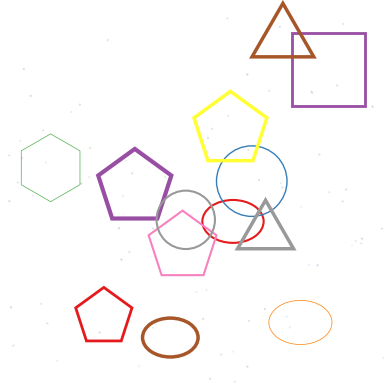[{"shape": "oval", "thickness": 1.5, "radius": 0.4, "center": [0.605, 0.425]}, {"shape": "pentagon", "thickness": 2, "radius": 0.38, "center": [0.27, 0.177]}, {"shape": "circle", "thickness": 1, "radius": 0.46, "center": [0.654, 0.53]}, {"shape": "hexagon", "thickness": 0.5, "radius": 0.44, "center": [0.131, 0.564]}, {"shape": "pentagon", "thickness": 3, "radius": 0.5, "center": [0.35, 0.513]}, {"shape": "square", "thickness": 2, "radius": 0.47, "center": [0.853, 0.82]}, {"shape": "oval", "thickness": 0.5, "radius": 0.41, "center": [0.78, 0.162]}, {"shape": "pentagon", "thickness": 2.5, "radius": 0.5, "center": [0.598, 0.663]}, {"shape": "oval", "thickness": 2.5, "radius": 0.36, "center": [0.442, 0.123]}, {"shape": "triangle", "thickness": 2.5, "radius": 0.46, "center": [0.735, 0.899]}, {"shape": "pentagon", "thickness": 1.5, "radius": 0.46, "center": [0.474, 0.36]}, {"shape": "triangle", "thickness": 2.5, "radius": 0.42, "center": [0.69, 0.396]}, {"shape": "circle", "thickness": 1.5, "radius": 0.38, "center": [0.482, 0.429]}]